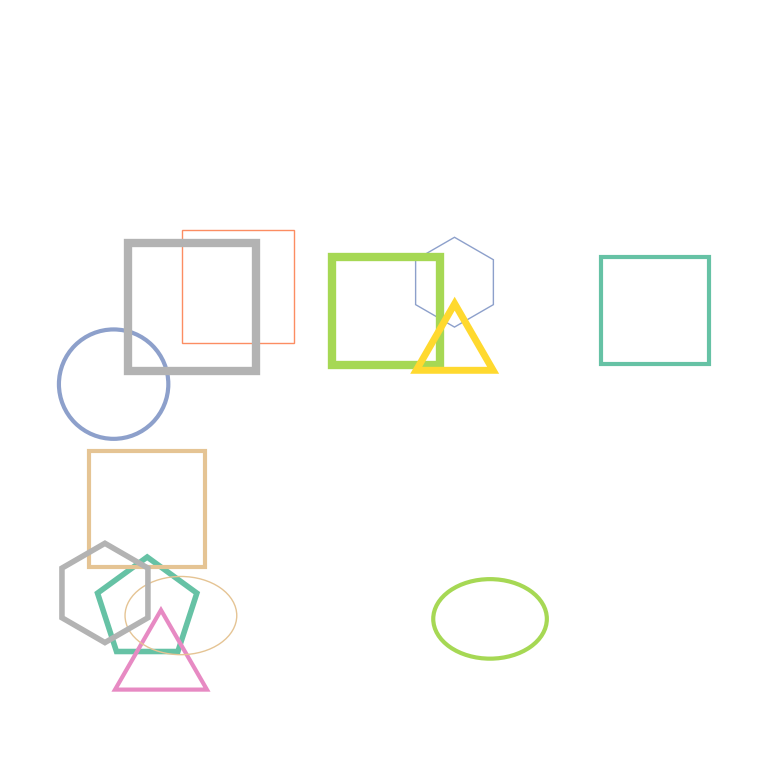[{"shape": "square", "thickness": 1.5, "radius": 0.35, "center": [0.85, 0.597]}, {"shape": "pentagon", "thickness": 2, "radius": 0.34, "center": [0.191, 0.209]}, {"shape": "square", "thickness": 0.5, "radius": 0.36, "center": [0.309, 0.628]}, {"shape": "circle", "thickness": 1.5, "radius": 0.36, "center": [0.148, 0.501]}, {"shape": "hexagon", "thickness": 0.5, "radius": 0.29, "center": [0.59, 0.634]}, {"shape": "triangle", "thickness": 1.5, "radius": 0.34, "center": [0.209, 0.139]}, {"shape": "oval", "thickness": 1.5, "radius": 0.37, "center": [0.636, 0.196]}, {"shape": "square", "thickness": 3, "radius": 0.35, "center": [0.501, 0.596]}, {"shape": "triangle", "thickness": 2.5, "radius": 0.29, "center": [0.59, 0.548]}, {"shape": "oval", "thickness": 0.5, "radius": 0.36, "center": [0.235, 0.201]}, {"shape": "square", "thickness": 1.5, "radius": 0.38, "center": [0.191, 0.339]}, {"shape": "hexagon", "thickness": 2, "radius": 0.32, "center": [0.136, 0.23]}, {"shape": "square", "thickness": 3, "radius": 0.42, "center": [0.249, 0.601]}]